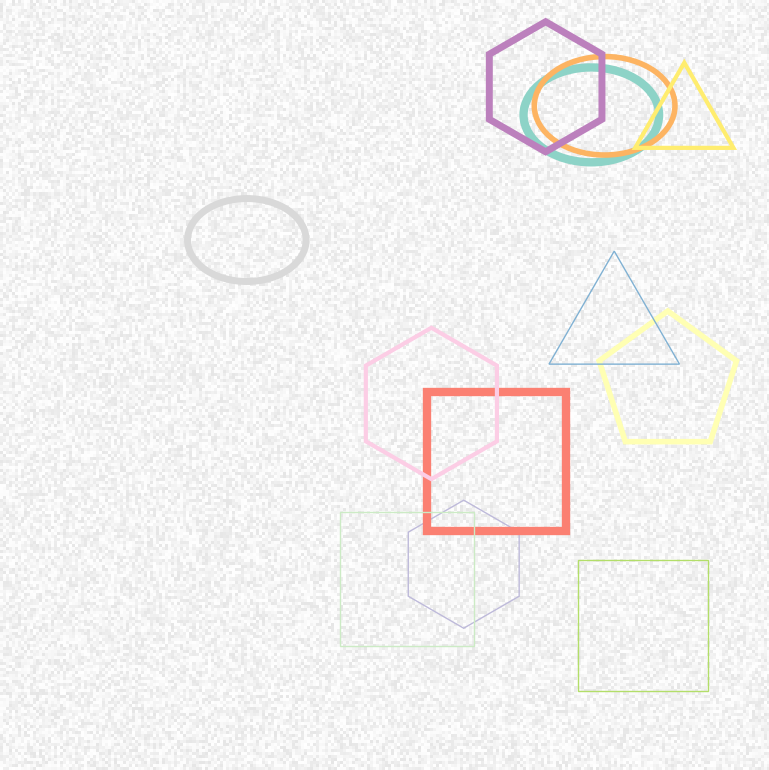[{"shape": "oval", "thickness": 3, "radius": 0.44, "center": [0.768, 0.851]}, {"shape": "pentagon", "thickness": 2, "radius": 0.47, "center": [0.867, 0.502]}, {"shape": "hexagon", "thickness": 0.5, "radius": 0.42, "center": [0.602, 0.267]}, {"shape": "square", "thickness": 3, "radius": 0.45, "center": [0.645, 0.4]}, {"shape": "triangle", "thickness": 0.5, "radius": 0.49, "center": [0.798, 0.576]}, {"shape": "oval", "thickness": 2, "radius": 0.46, "center": [0.785, 0.863]}, {"shape": "square", "thickness": 0.5, "radius": 0.42, "center": [0.835, 0.188]}, {"shape": "hexagon", "thickness": 1.5, "radius": 0.49, "center": [0.56, 0.476]}, {"shape": "oval", "thickness": 2.5, "radius": 0.38, "center": [0.321, 0.688]}, {"shape": "hexagon", "thickness": 2.5, "radius": 0.42, "center": [0.709, 0.887]}, {"shape": "square", "thickness": 0.5, "radius": 0.44, "center": [0.529, 0.249]}, {"shape": "triangle", "thickness": 1.5, "radius": 0.37, "center": [0.889, 0.845]}]